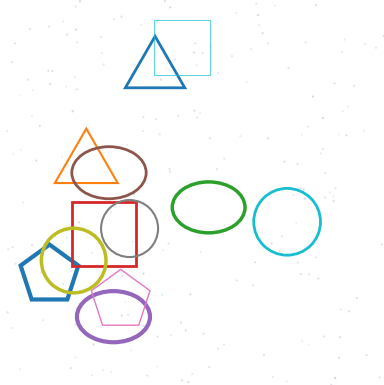[{"shape": "pentagon", "thickness": 3, "radius": 0.39, "center": [0.129, 0.286]}, {"shape": "triangle", "thickness": 2, "radius": 0.45, "center": [0.403, 0.817]}, {"shape": "triangle", "thickness": 1.5, "radius": 0.47, "center": [0.224, 0.572]}, {"shape": "oval", "thickness": 2.5, "radius": 0.47, "center": [0.542, 0.461]}, {"shape": "square", "thickness": 2, "radius": 0.42, "center": [0.27, 0.392]}, {"shape": "oval", "thickness": 3, "radius": 0.47, "center": [0.295, 0.177]}, {"shape": "oval", "thickness": 2, "radius": 0.48, "center": [0.283, 0.551]}, {"shape": "pentagon", "thickness": 1, "radius": 0.4, "center": [0.313, 0.22]}, {"shape": "circle", "thickness": 1.5, "radius": 0.37, "center": [0.337, 0.406]}, {"shape": "circle", "thickness": 2.5, "radius": 0.42, "center": [0.191, 0.323]}, {"shape": "circle", "thickness": 2, "radius": 0.43, "center": [0.746, 0.424]}, {"shape": "square", "thickness": 0.5, "radius": 0.36, "center": [0.473, 0.877]}]